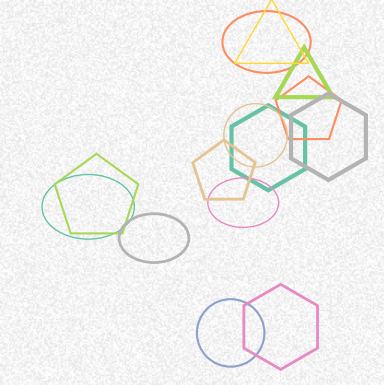[{"shape": "oval", "thickness": 1, "radius": 0.6, "center": [0.229, 0.463]}, {"shape": "hexagon", "thickness": 3, "radius": 0.55, "center": [0.697, 0.616]}, {"shape": "oval", "thickness": 1.5, "radius": 0.57, "center": [0.692, 0.891]}, {"shape": "pentagon", "thickness": 1.5, "radius": 0.45, "center": [0.802, 0.712]}, {"shape": "circle", "thickness": 1.5, "radius": 0.44, "center": [0.599, 0.135]}, {"shape": "oval", "thickness": 1, "radius": 0.46, "center": [0.632, 0.474]}, {"shape": "hexagon", "thickness": 2, "radius": 0.55, "center": [0.729, 0.151]}, {"shape": "pentagon", "thickness": 1.5, "radius": 0.57, "center": [0.251, 0.486]}, {"shape": "triangle", "thickness": 3, "radius": 0.43, "center": [0.79, 0.791]}, {"shape": "triangle", "thickness": 1, "radius": 0.55, "center": [0.706, 0.891]}, {"shape": "pentagon", "thickness": 2, "radius": 0.43, "center": [0.582, 0.551]}, {"shape": "circle", "thickness": 1, "radius": 0.41, "center": [0.664, 0.649]}, {"shape": "hexagon", "thickness": 3, "radius": 0.56, "center": [0.853, 0.645]}, {"shape": "oval", "thickness": 2, "radius": 0.45, "center": [0.4, 0.382]}]